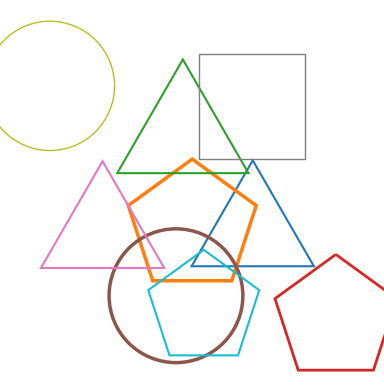[{"shape": "triangle", "thickness": 1.5, "radius": 0.92, "center": [0.657, 0.4]}, {"shape": "pentagon", "thickness": 2.5, "radius": 0.87, "center": [0.499, 0.412]}, {"shape": "triangle", "thickness": 1.5, "radius": 0.98, "center": [0.475, 0.649]}, {"shape": "pentagon", "thickness": 2, "radius": 0.83, "center": [0.872, 0.173]}, {"shape": "circle", "thickness": 2.5, "radius": 0.87, "center": [0.457, 0.232]}, {"shape": "triangle", "thickness": 1.5, "radius": 0.92, "center": [0.266, 0.396]}, {"shape": "square", "thickness": 1, "radius": 0.69, "center": [0.654, 0.723]}, {"shape": "circle", "thickness": 1, "radius": 0.84, "center": [0.13, 0.777]}, {"shape": "pentagon", "thickness": 1.5, "radius": 0.76, "center": [0.529, 0.2]}]